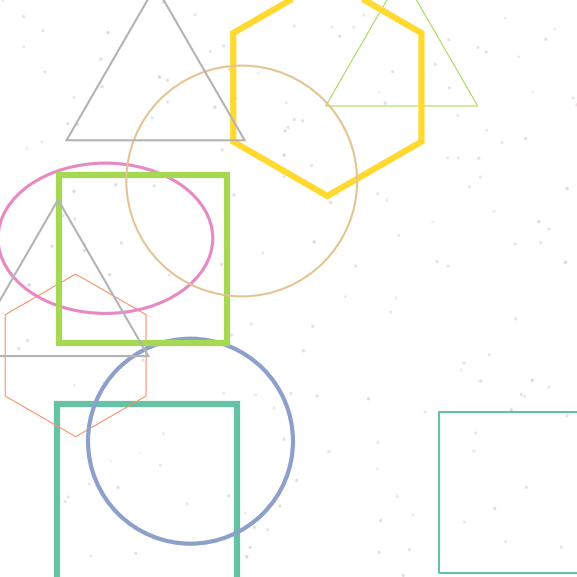[{"shape": "square", "thickness": 1, "radius": 0.69, "center": [0.9, 0.147]}, {"shape": "square", "thickness": 3, "radius": 0.78, "center": [0.255, 0.143]}, {"shape": "hexagon", "thickness": 0.5, "radius": 0.7, "center": [0.131, 0.384]}, {"shape": "circle", "thickness": 2, "radius": 0.89, "center": [0.33, 0.235]}, {"shape": "oval", "thickness": 1.5, "radius": 0.93, "center": [0.182, 0.587]}, {"shape": "triangle", "thickness": 0.5, "radius": 0.76, "center": [0.696, 0.892]}, {"shape": "square", "thickness": 3, "radius": 0.73, "center": [0.247, 0.551]}, {"shape": "hexagon", "thickness": 3, "radius": 0.94, "center": [0.567, 0.848]}, {"shape": "circle", "thickness": 1, "radius": 1.0, "center": [0.419, 0.686]}, {"shape": "triangle", "thickness": 1, "radius": 0.9, "center": [0.101, 0.473]}, {"shape": "triangle", "thickness": 1, "radius": 0.89, "center": [0.269, 0.845]}]